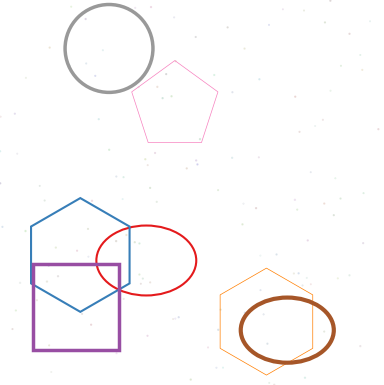[{"shape": "oval", "thickness": 1.5, "radius": 0.65, "center": [0.38, 0.323]}, {"shape": "hexagon", "thickness": 1.5, "radius": 0.74, "center": [0.209, 0.338]}, {"shape": "square", "thickness": 2.5, "radius": 0.56, "center": [0.197, 0.203]}, {"shape": "hexagon", "thickness": 0.5, "radius": 0.69, "center": [0.692, 0.165]}, {"shape": "oval", "thickness": 3, "radius": 0.6, "center": [0.746, 0.143]}, {"shape": "pentagon", "thickness": 0.5, "radius": 0.59, "center": [0.454, 0.725]}, {"shape": "circle", "thickness": 2.5, "radius": 0.57, "center": [0.283, 0.874]}]